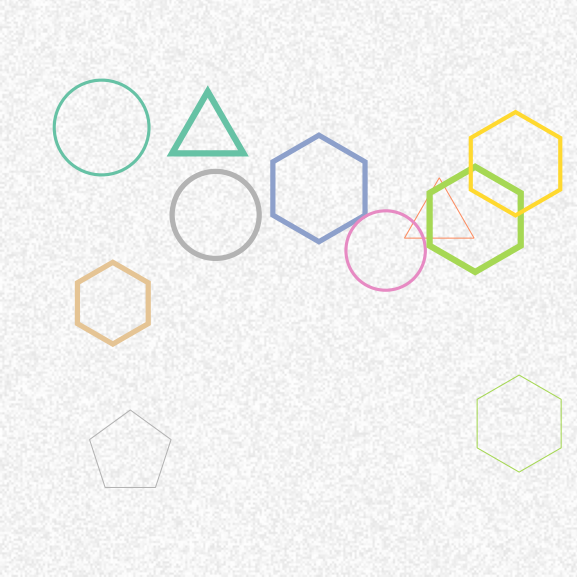[{"shape": "triangle", "thickness": 3, "radius": 0.36, "center": [0.36, 0.769]}, {"shape": "circle", "thickness": 1.5, "radius": 0.41, "center": [0.176, 0.778]}, {"shape": "triangle", "thickness": 0.5, "radius": 0.35, "center": [0.761, 0.622]}, {"shape": "hexagon", "thickness": 2.5, "radius": 0.46, "center": [0.552, 0.673]}, {"shape": "circle", "thickness": 1.5, "radius": 0.34, "center": [0.668, 0.565]}, {"shape": "hexagon", "thickness": 0.5, "radius": 0.42, "center": [0.899, 0.266]}, {"shape": "hexagon", "thickness": 3, "radius": 0.46, "center": [0.823, 0.619]}, {"shape": "hexagon", "thickness": 2, "radius": 0.45, "center": [0.893, 0.716]}, {"shape": "hexagon", "thickness": 2.5, "radius": 0.35, "center": [0.195, 0.474]}, {"shape": "circle", "thickness": 2.5, "radius": 0.38, "center": [0.373, 0.627]}, {"shape": "pentagon", "thickness": 0.5, "radius": 0.37, "center": [0.226, 0.215]}]